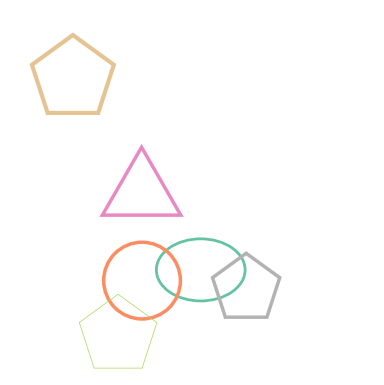[{"shape": "oval", "thickness": 2, "radius": 0.58, "center": [0.521, 0.299]}, {"shape": "circle", "thickness": 2.5, "radius": 0.5, "center": [0.369, 0.271]}, {"shape": "triangle", "thickness": 2.5, "radius": 0.59, "center": [0.368, 0.5]}, {"shape": "pentagon", "thickness": 0.5, "radius": 0.53, "center": [0.307, 0.13]}, {"shape": "pentagon", "thickness": 3, "radius": 0.56, "center": [0.189, 0.797]}, {"shape": "pentagon", "thickness": 2.5, "radius": 0.46, "center": [0.639, 0.25]}]